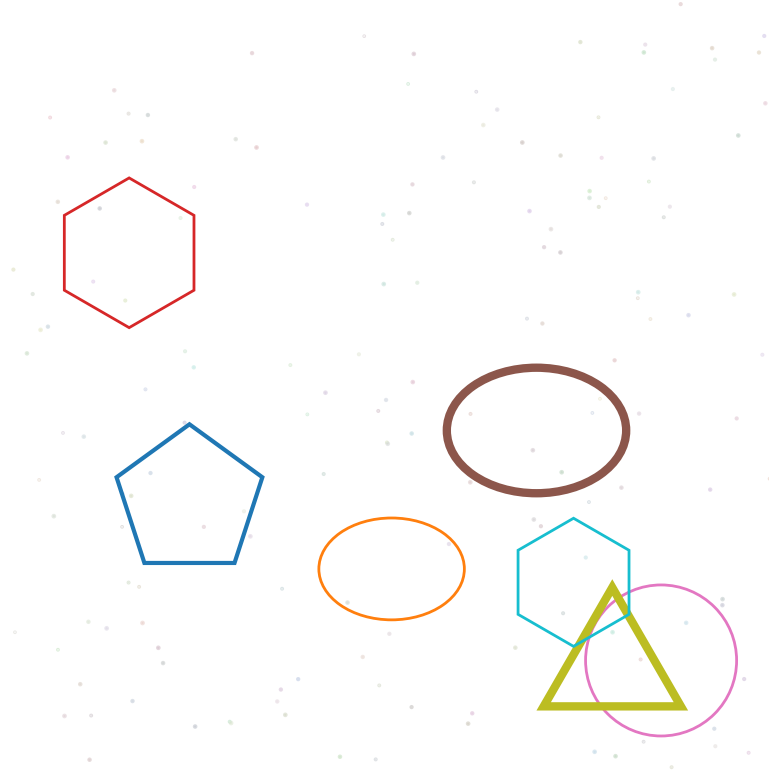[{"shape": "pentagon", "thickness": 1.5, "radius": 0.5, "center": [0.246, 0.349]}, {"shape": "oval", "thickness": 1, "radius": 0.47, "center": [0.509, 0.261]}, {"shape": "hexagon", "thickness": 1, "radius": 0.49, "center": [0.168, 0.672]}, {"shape": "oval", "thickness": 3, "radius": 0.58, "center": [0.697, 0.441]}, {"shape": "circle", "thickness": 1, "radius": 0.49, "center": [0.859, 0.142]}, {"shape": "triangle", "thickness": 3, "radius": 0.51, "center": [0.795, 0.134]}, {"shape": "hexagon", "thickness": 1, "radius": 0.42, "center": [0.745, 0.244]}]